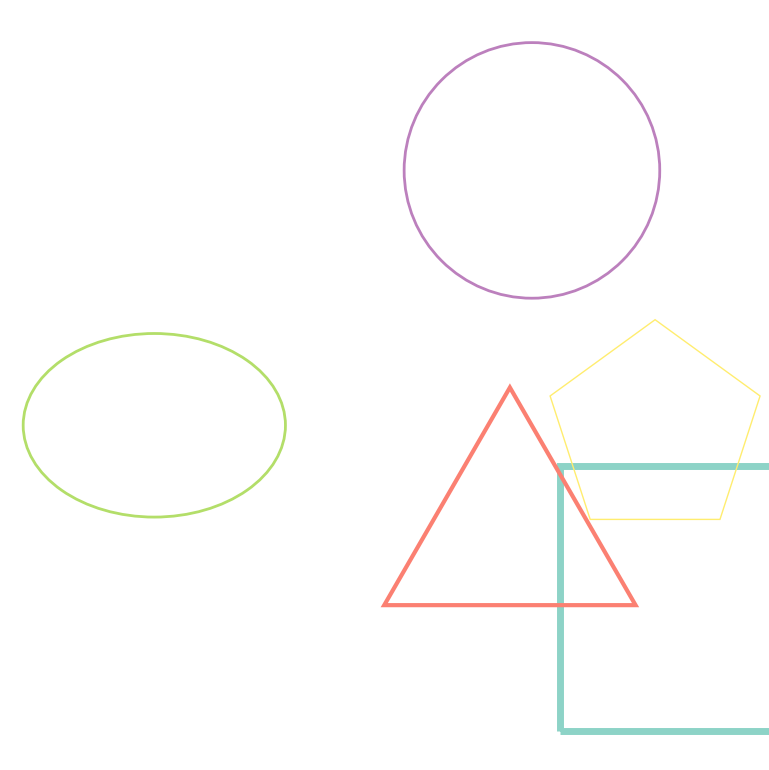[{"shape": "square", "thickness": 2.5, "radius": 0.86, "center": [0.899, 0.223]}, {"shape": "triangle", "thickness": 1.5, "radius": 0.94, "center": [0.662, 0.308]}, {"shape": "oval", "thickness": 1, "radius": 0.85, "center": [0.2, 0.448]}, {"shape": "circle", "thickness": 1, "radius": 0.83, "center": [0.691, 0.779]}, {"shape": "pentagon", "thickness": 0.5, "radius": 0.72, "center": [0.851, 0.441]}]